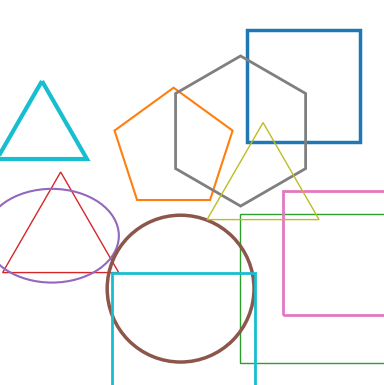[{"shape": "square", "thickness": 2.5, "radius": 0.73, "center": [0.788, 0.776]}, {"shape": "pentagon", "thickness": 1.5, "radius": 0.81, "center": [0.451, 0.611]}, {"shape": "square", "thickness": 1, "radius": 0.96, "center": [0.817, 0.251]}, {"shape": "triangle", "thickness": 1, "radius": 0.87, "center": [0.158, 0.379]}, {"shape": "oval", "thickness": 1.5, "radius": 0.87, "center": [0.135, 0.388]}, {"shape": "circle", "thickness": 2.5, "radius": 0.95, "center": [0.469, 0.25]}, {"shape": "square", "thickness": 2, "radius": 0.81, "center": [0.898, 0.343]}, {"shape": "hexagon", "thickness": 2, "radius": 0.97, "center": [0.625, 0.66]}, {"shape": "triangle", "thickness": 1, "radius": 0.84, "center": [0.683, 0.514]}, {"shape": "square", "thickness": 2, "radius": 0.93, "center": [0.477, 0.105]}, {"shape": "triangle", "thickness": 3, "radius": 0.67, "center": [0.109, 0.654]}]